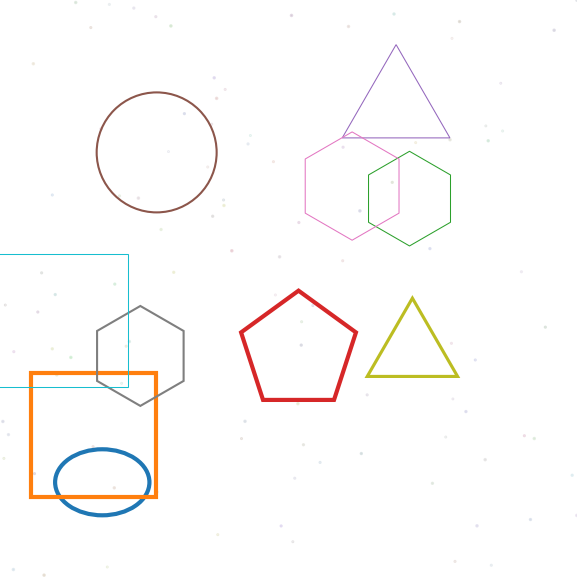[{"shape": "oval", "thickness": 2, "radius": 0.41, "center": [0.177, 0.164]}, {"shape": "square", "thickness": 2, "radius": 0.54, "center": [0.161, 0.246]}, {"shape": "hexagon", "thickness": 0.5, "radius": 0.41, "center": [0.709, 0.655]}, {"shape": "pentagon", "thickness": 2, "radius": 0.52, "center": [0.517, 0.391]}, {"shape": "triangle", "thickness": 0.5, "radius": 0.54, "center": [0.686, 0.814]}, {"shape": "circle", "thickness": 1, "radius": 0.52, "center": [0.271, 0.735]}, {"shape": "hexagon", "thickness": 0.5, "radius": 0.47, "center": [0.61, 0.677]}, {"shape": "hexagon", "thickness": 1, "radius": 0.43, "center": [0.243, 0.383]}, {"shape": "triangle", "thickness": 1.5, "radius": 0.45, "center": [0.714, 0.392]}, {"shape": "square", "thickness": 0.5, "radius": 0.58, "center": [0.107, 0.444]}]